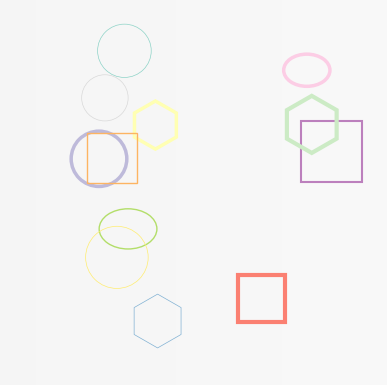[{"shape": "circle", "thickness": 0.5, "radius": 0.35, "center": [0.321, 0.868]}, {"shape": "hexagon", "thickness": 2.5, "radius": 0.31, "center": [0.401, 0.675]}, {"shape": "circle", "thickness": 2.5, "radius": 0.36, "center": [0.255, 0.588]}, {"shape": "square", "thickness": 3, "radius": 0.31, "center": [0.675, 0.224]}, {"shape": "hexagon", "thickness": 0.5, "radius": 0.35, "center": [0.407, 0.166]}, {"shape": "square", "thickness": 1, "radius": 0.32, "center": [0.289, 0.589]}, {"shape": "oval", "thickness": 1, "radius": 0.37, "center": [0.33, 0.405]}, {"shape": "oval", "thickness": 2.5, "radius": 0.3, "center": [0.792, 0.818]}, {"shape": "circle", "thickness": 0.5, "radius": 0.3, "center": [0.271, 0.746]}, {"shape": "square", "thickness": 1.5, "radius": 0.4, "center": [0.855, 0.606]}, {"shape": "hexagon", "thickness": 3, "radius": 0.37, "center": [0.805, 0.677]}, {"shape": "circle", "thickness": 0.5, "radius": 0.4, "center": [0.302, 0.332]}]